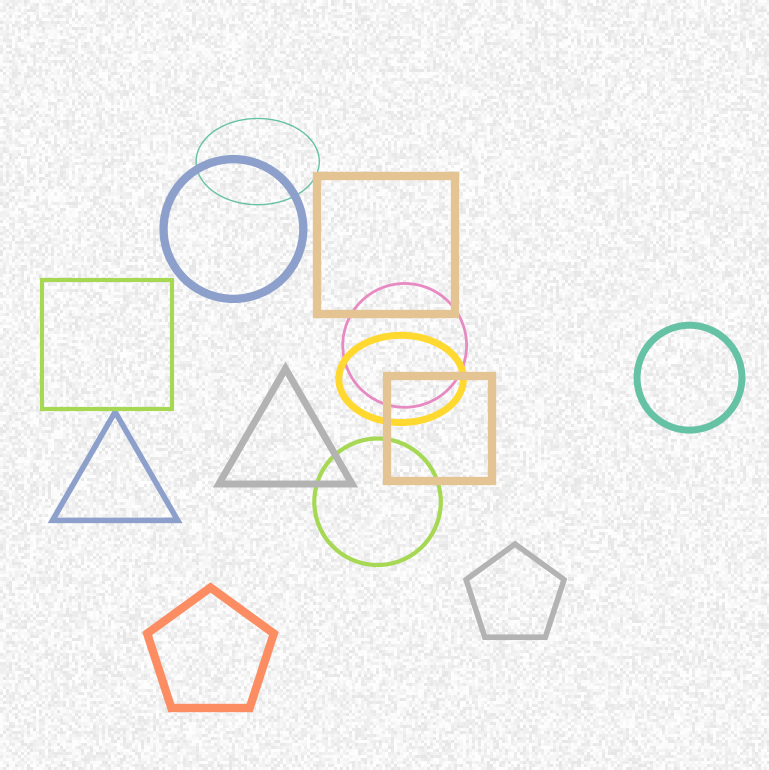[{"shape": "circle", "thickness": 2.5, "radius": 0.34, "center": [0.895, 0.51]}, {"shape": "oval", "thickness": 0.5, "radius": 0.4, "center": [0.335, 0.79]}, {"shape": "pentagon", "thickness": 3, "radius": 0.43, "center": [0.273, 0.151]}, {"shape": "triangle", "thickness": 2, "radius": 0.47, "center": [0.149, 0.371]}, {"shape": "circle", "thickness": 3, "radius": 0.45, "center": [0.303, 0.703]}, {"shape": "circle", "thickness": 1, "radius": 0.4, "center": [0.526, 0.551]}, {"shape": "circle", "thickness": 1.5, "radius": 0.41, "center": [0.49, 0.348]}, {"shape": "square", "thickness": 1.5, "radius": 0.42, "center": [0.139, 0.553]}, {"shape": "oval", "thickness": 2.5, "radius": 0.4, "center": [0.521, 0.508]}, {"shape": "square", "thickness": 3, "radius": 0.45, "center": [0.501, 0.682]}, {"shape": "square", "thickness": 3, "radius": 0.34, "center": [0.571, 0.443]}, {"shape": "triangle", "thickness": 2.5, "radius": 0.5, "center": [0.371, 0.421]}, {"shape": "pentagon", "thickness": 2, "radius": 0.33, "center": [0.669, 0.227]}]